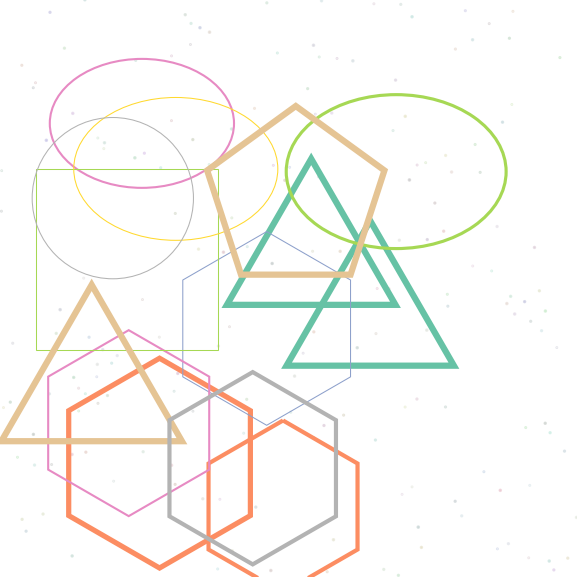[{"shape": "triangle", "thickness": 3, "radius": 0.84, "center": [0.539, 0.556]}, {"shape": "triangle", "thickness": 3, "radius": 0.84, "center": [0.641, 0.45]}, {"shape": "hexagon", "thickness": 2.5, "radius": 0.91, "center": [0.276, 0.197]}, {"shape": "hexagon", "thickness": 2, "radius": 0.74, "center": [0.49, 0.122]}, {"shape": "hexagon", "thickness": 0.5, "radius": 0.84, "center": [0.462, 0.43]}, {"shape": "oval", "thickness": 1, "radius": 0.8, "center": [0.246, 0.785]}, {"shape": "hexagon", "thickness": 1, "radius": 0.8, "center": [0.223, 0.266]}, {"shape": "oval", "thickness": 1.5, "radius": 0.95, "center": [0.686, 0.702]}, {"shape": "square", "thickness": 0.5, "radius": 0.78, "center": [0.22, 0.549]}, {"shape": "oval", "thickness": 0.5, "radius": 0.88, "center": [0.304, 0.707]}, {"shape": "triangle", "thickness": 3, "radius": 0.9, "center": [0.159, 0.325]}, {"shape": "pentagon", "thickness": 3, "radius": 0.81, "center": [0.512, 0.654]}, {"shape": "circle", "thickness": 0.5, "radius": 0.7, "center": [0.195, 0.656]}, {"shape": "hexagon", "thickness": 2, "radius": 0.83, "center": [0.438, 0.188]}]